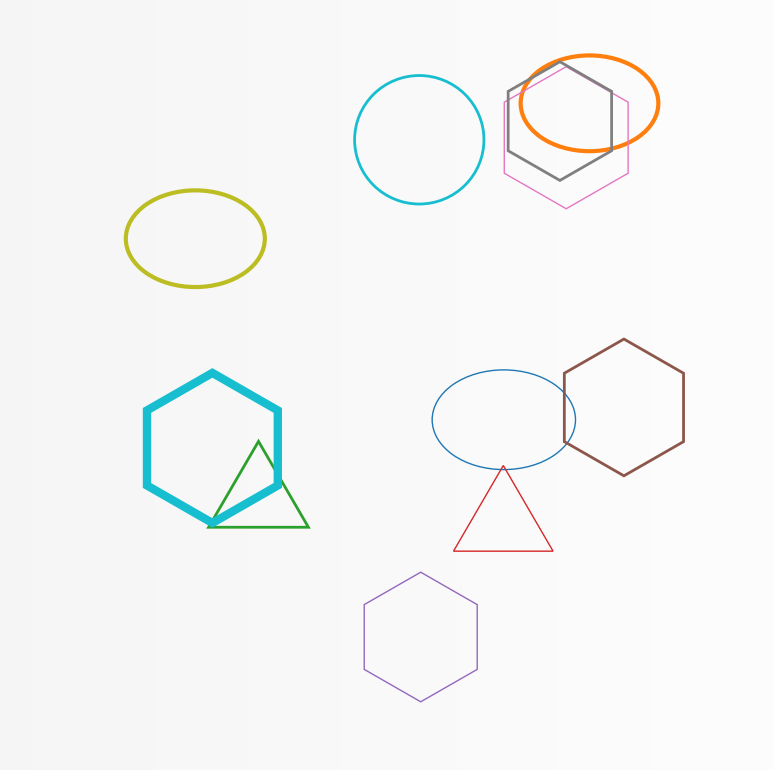[{"shape": "oval", "thickness": 0.5, "radius": 0.46, "center": [0.65, 0.455]}, {"shape": "oval", "thickness": 1.5, "radius": 0.44, "center": [0.761, 0.866]}, {"shape": "triangle", "thickness": 1, "radius": 0.37, "center": [0.334, 0.352]}, {"shape": "triangle", "thickness": 0.5, "radius": 0.37, "center": [0.649, 0.321]}, {"shape": "hexagon", "thickness": 0.5, "radius": 0.42, "center": [0.543, 0.173]}, {"shape": "hexagon", "thickness": 1, "radius": 0.44, "center": [0.805, 0.471]}, {"shape": "hexagon", "thickness": 0.5, "radius": 0.46, "center": [0.731, 0.821]}, {"shape": "hexagon", "thickness": 1, "radius": 0.39, "center": [0.722, 0.843]}, {"shape": "oval", "thickness": 1.5, "radius": 0.45, "center": [0.252, 0.69]}, {"shape": "circle", "thickness": 1, "radius": 0.42, "center": [0.541, 0.818]}, {"shape": "hexagon", "thickness": 3, "radius": 0.49, "center": [0.274, 0.418]}]